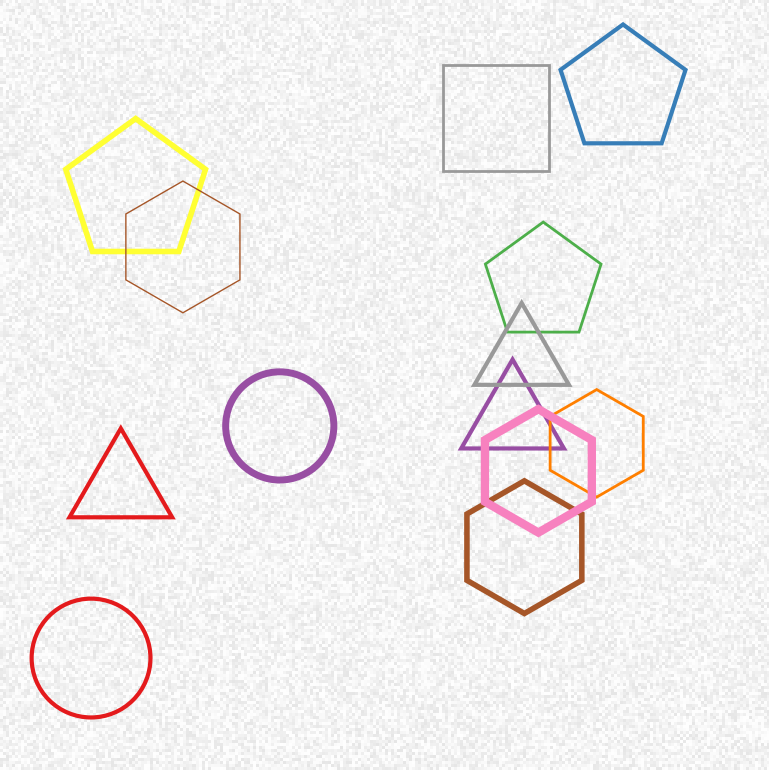[{"shape": "triangle", "thickness": 1.5, "radius": 0.38, "center": [0.157, 0.367]}, {"shape": "circle", "thickness": 1.5, "radius": 0.39, "center": [0.118, 0.145]}, {"shape": "pentagon", "thickness": 1.5, "radius": 0.43, "center": [0.809, 0.883]}, {"shape": "pentagon", "thickness": 1, "radius": 0.39, "center": [0.705, 0.633]}, {"shape": "triangle", "thickness": 1.5, "radius": 0.39, "center": [0.666, 0.456]}, {"shape": "circle", "thickness": 2.5, "radius": 0.35, "center": [0.363, 0.447]}, {"shape": "hexagon", "thickness": 1, "radius": 0.35, "center": [0.775, 0.424]}, {"shape": "pentagon", "thickness": 2, "radius": 0.48, "center": [0.176, 0.751]}, {"shape": "hexagon", "thickness": 2, "radius": 0.43, "center": [0.681, 0.289]}, {"shape": "hexagon", "thickness": 0.5, "radius": 0.43, "center": [0.238, 0.679]}, {"shape": "hexagon", "thickness": 3, "radius": 0.4, "center": [0.699, 0.388]}, {"shape": "square", "thickness": 1, "radius": 0.34, "center": [0.644, 0.847]}, {"shape": "triangle", "thickness": 1.5, "radius": 0.35, "center": [0.678, 0.536]}]